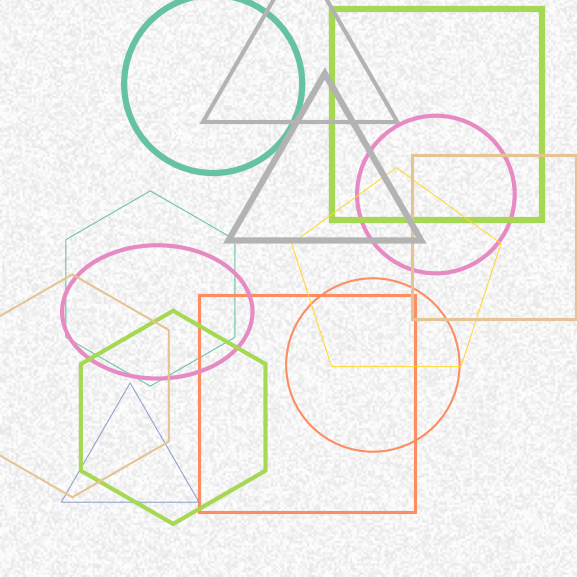[{"shape": "hexagon", "thickness": 0.5, "radius": 0.85, "center": [0.26, 0.5]}, {"shape": "circle", "thickness": 3, "radius": 0.77, "center": [0.369, 0.854]}, {"shape": "circle", "thickness": 1, "radius": 0.75, "center": [0.646, 0.367]}, {"shape": "square", "thickness": 1.5, "radius": 0.94, "center": [0.532, 0.3]}, {"shape": "triangle", "thickness": 0.5, "radius": 0.69, "center": [0.225, 0.198]}, {"shape": "circle", "thickness": 2, "radius": 0.68, "center": [0.755, 0.662]}, {"shape": "oval", "thickness": 2, "radius": 0.82, "center": [0.272, 0.459]}, {"shape": "square", "thickness": 3, "radius": 0.91, "center": [0.757, 0.801]}, {"shape": "hexagon", "thickness": 2, "radius": 0.92, "center": [0.3, 0.276]}, {"shape": "pentagon", "thickness": 0.5, "radius": 0.95, "center": [0.686, 0.518]}, {"shape": "square", "thickness": 1.5, "radius": 0.71, "center": [0.856, 0.589]}, {"shape": "hexagon", "thickness": 1, "radius": 0.96, "center": [0.125, 0.331]}, {"shape": "triangle", "thickness": 3, "radius": 0.96, "center": [0.562, 0.679]}, {"shape": "triangle", "thickness": 2, "radius": 0.97, "center": [0.52, 0.885]}]